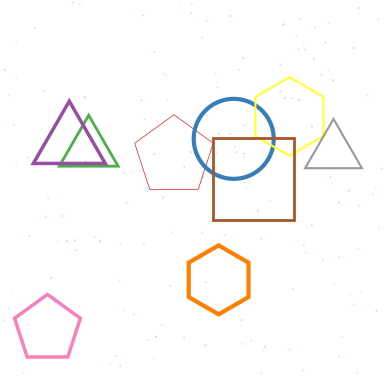[{"shape": "pentagon", "thickness": 0.5, "radius": 0.54, "center": [0.452, 0.595]}, {"shape": "circle", "thickness": 3, "radius": 0.52, "center": [0.607, 0.639]}, {"shape": "triangle", "thickness": 2, "radius": 0.44, "center": [0.23, 0.612]}, {"shape": "triangle", "thickness": 2.5, "radius": 0.54, "center": [0.18, 0.629]}, {"shape": "hexagon", "thickness": 3, "radius": 0.45, "center": [0.568, 0.273]}, {"shape": "hexagon", "thickness": 1.5, "radius": 0.51, "center": [0.752, 0.697]}, {"shape": "square", "thickness": 2, "radius": 0.53, "center": [0.659, 0.535]}, {"shape": "pentagon", "thickness": 2.5, "radius": 0.45, "center": [0.123, 0.145]}, {"shape": "triangle", "thickness": 1.5, "radius": 0.43, "center": [0.866, 0.606]}]